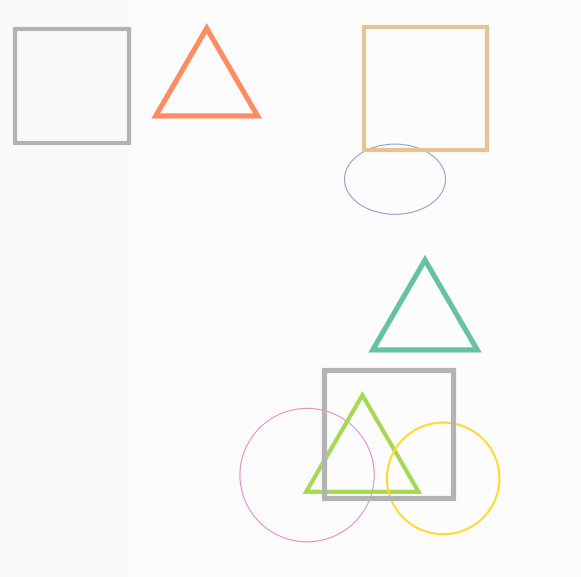[{"shape": "triangle", "thickness": 2.5, "radius": 0.52, "center": [0.731, 0.445]}, {"shape": "triangle", "thickness": 2.5, "radius": 0.51, "center": [0.356, 0.849]}, {"shape": "oval", "thickness": 0.5, "radius": 0.43, "center": [0.68, 0.689]}, {"shape": "circle", "thickness": 0.5, "radius": 0.58, "center": [0.528, 0.176]}, {"shape": "triangle", "thickness": 2, "radius": 0.56, "center": [0.623, 0.203]}, {"shape": "circle", "thickness": 1, "radius": 0.48, "center": [0.762, 0.171]}, {"shape": "square", "thickness": 2, "radius": 0.53, "center": [0.732, 0.846]}, {"shape": "square", "thickness": 2, "radius": 0.49, "center": [0.124, 0.85]}, {"shape": "square", "thickness": 2.5, "radius": 0.55, "center": [0.668, 0.248]}]